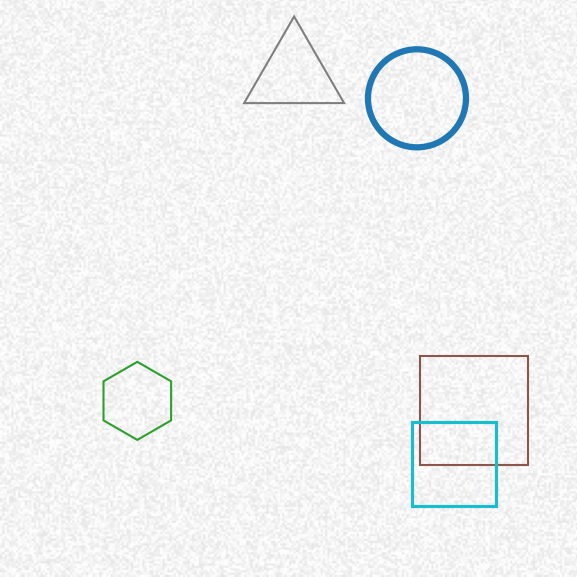[{"shape": "circle", "thickness": 3, "radius": 0.42, "center": [0.722, 0.829]}, {"shape": "hexagon", "thickness": 1, "radius": 0.34, "center": [0.238, 0.305]}, {"shape": "square", "thickness": 1, "radius": 0.47, "center": [0.821, 0.288]}, {"shape": "triangle", "thickness": 1, "radius": 0.5, "center": [0.509, 0.871]}, {"shape": "square", "thickness": 1.5, "radius": 0.36, "center": [0.787, 0.196]}]